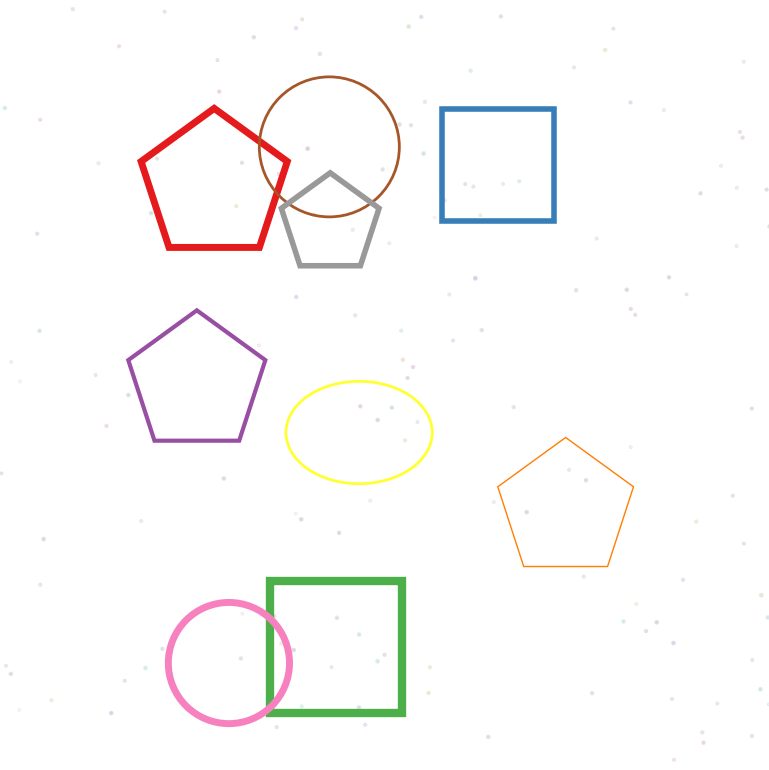[{"shape": "pentagon", "thickness": 2.5, "radius": 0.5, "center": [0.278, 0.759]}, {"shape": "square", "thickness": 2, "radius": 0.36, "center": [0.647, 0.785]}, {"shape": "square", "thickness": 3, "radius": 0.43, "center": [0.437, 0.159]}, {"shape": "pentagon", "thickness": 1.5, "radius": 0.47, "center": [0.256, 0.503]}, {"shape": "pentagon", "thickness": 0.5, "radius": 0.46, "center": [0.735, 0.339]}, {"shape": "oval", "thickness": 1, "radius": 0.47, "center": [0.466, 0.438]}, {"shape": "circle", "thickness": 1, "radius": 0.45, "center": [0.428, 0.809]}, {"shape": "circle", "thickness": 2.5, "radius": 0.39, "center": [0.297, 0.139]}, {"shape": "pentagon", "thickness": 2, "radius": 0.33, "center": [0.429, 0.709]}]